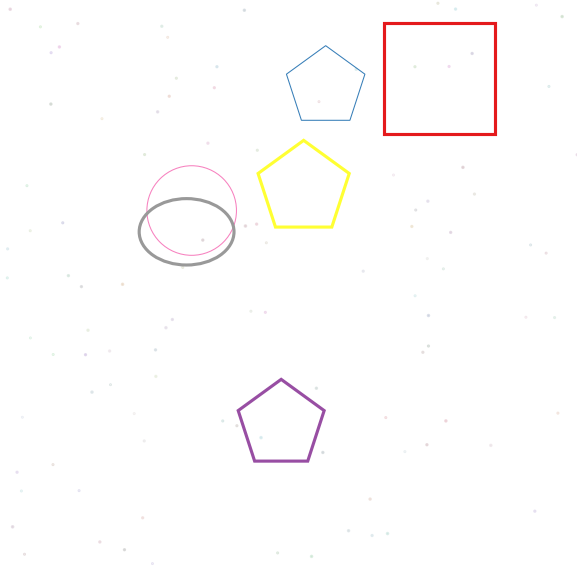[{"shape": "square", "thickness": 1.5, "radius": 0.48, "center": [0.762, 0.864]}, {"shape": "pentagon", "thickness": 0.5, "radius": 0.36, "center": [0.564, 0.849]}, {"shape": "pentagon", "thickness": 1.5, "radius": 0.39, "center": [0.487, 0.264]}, {"shape": "pentagon", "thickness": 1.5, "radius": 0.41, "center": [0.526, 0.673]}, {"shape": "circle", "thickness": 0.5, "radius": 0.39, "center": [0.332, 0.635]}, {"shape": "oval", "thickness": 1.5, "radius": 0.41, "center": [0.323, 0.598]}]